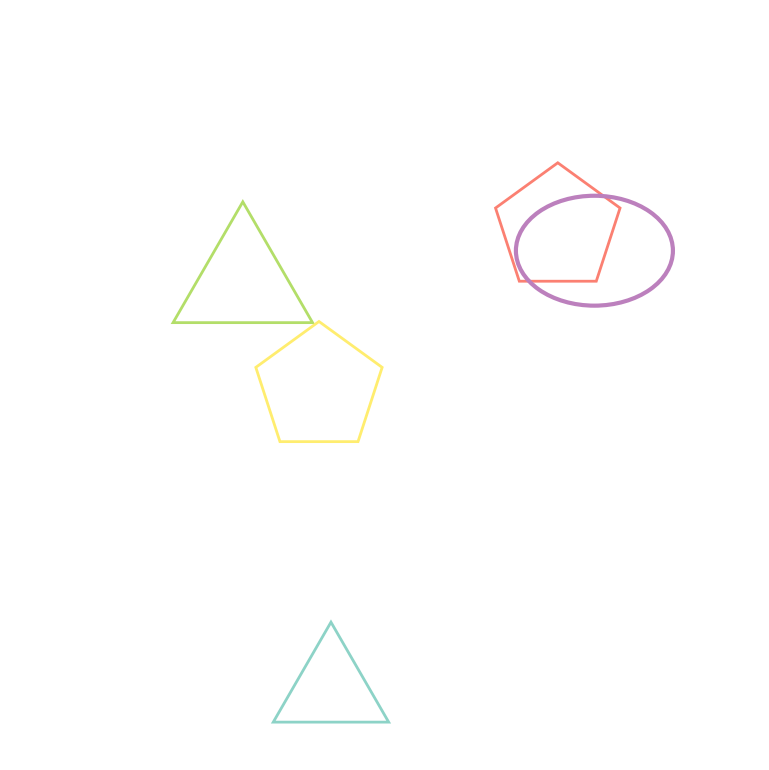[{"shape": "triangle", "thickness": 1, "radius": 0.43, "center": [0.43, 0.105]}, {"shape": "pentagon", "thickness": 1, "radius": 0.43, "center": [0.724, 0.704]}, {"shape": "triangle", "thickness": 1, "radius": 0.52, "center": [0.315, 0.633]}, {"shape": "oval", "thickness": 1.5, "radius": 0.51, "center": [0.772, 0.674]}, {"shape": "pentagon", "thickness": 1, "radius": 0.43, "center": [0.414, 0.496]}]